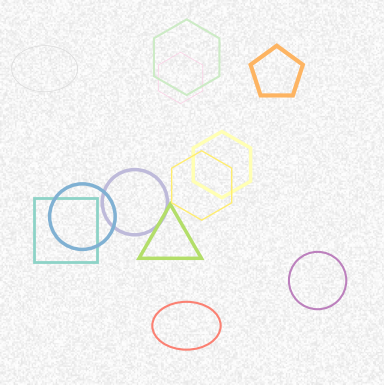[{"shape": "square", "thickness": 2, "radius": 0.41, "center": [0.17, 0.403]}, {"shape": "hexagon", "thickness": 2.5, "radius": 0.43, "center": [0.576, 0.572]}, {"shape": "circle", "thickness": 2.5, "radius": 0.42, "center": [0.35, 0.475]}, {"shape": "oval", "thickness": 1.5, "radius": 0.44, "center": [0.484, 0.154]}, {"shape": "circle", "thickness": 2.5, "radius": 0.43, "center": [0.214, 0.437]}, {"shape": "pentagon", "thickness": 3, "radius": 0.36, "center": [0.719, 0.81]}, {"shape": "triangle", "thickness": 2.5, "radius": 0.47, "center": [0.442, 0.376]}, {"shape": "hexagon", "thickness": 0.5, "radius": 0.33, "center": [0.469, 0.798]}, {"shape": "oval", "thickness": 0.5, "radius": 0.43, "center": [0.116, 0.821]}, {"shape": "circle", "thickness": 1.5, "radius": 0.37, "center": [0.825, 0.271]}, {"shape": "hexagon", "thickness": 1.5, "radius": 0.49, "center": [0.485, 0.851]}, {"shape": "hexagon", "thickness": 1, "radius": 0.45, "center": [0.524, 0.518]}]